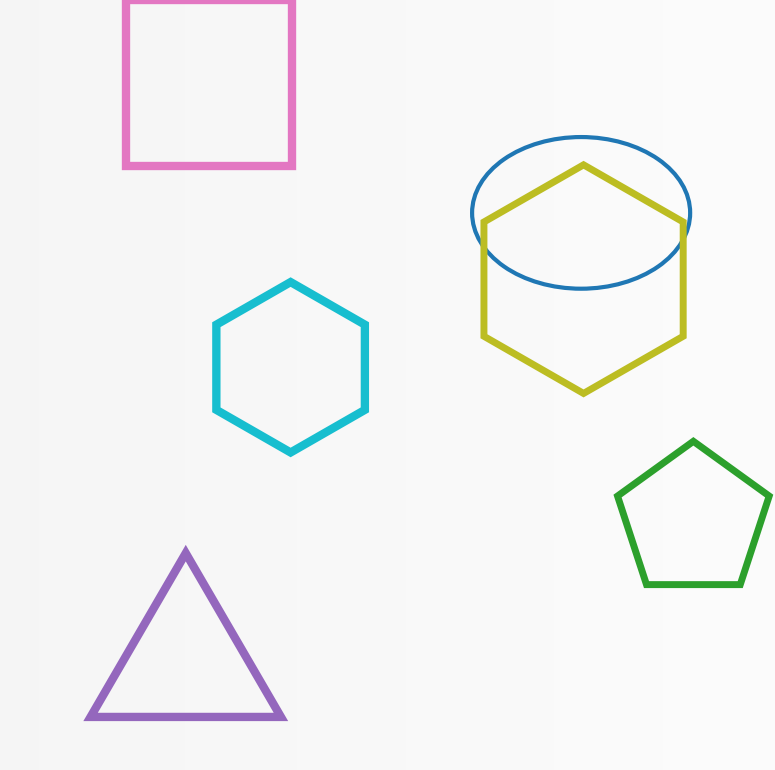[{"shape": "oval", "thickness": 1.5, "radius": 0.7, "center": [0.75, 0.724]}, {"shape": "pentagon", "thickness": 2.5, "radius": 0.51, "center": [0.895, 0.324]}, {"shape": "triangle", "thickness": 3, "radius": 0.71, "center": [0.24, 0.14]}, {"shape": "square", "thickness": 3, "radius": 0.54, "center": [0.27, 0.893]}, {"shape": "hexagon", "thickness": 2.5, "radius": 0.74, "center": [0.753, 0.637]}, {"shape": "hexagon", "thickness": 3, "radius": 0.55, "center": [0.375, 0.523]}]